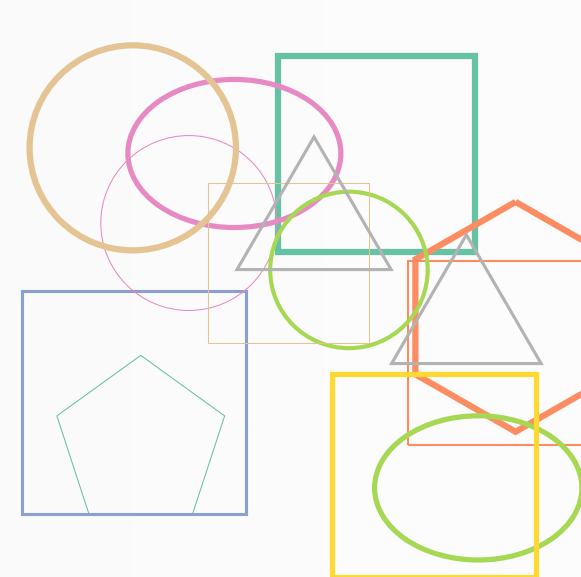[{"shape": "pentagon", "thickness": 0.5, "radius": 0.76, "center": [0.242, 0.232]}, {"shape": "square", "thickness": 3, "radius": 0.85, "center": [0.648, 0.733]}, {"shape": "hexagon", "thickness": 3, "radius": 1.0, "center": [0.887, 0.451]}, {"shape": "square", "thickness": 1, "radius": 0.8, "center": [0.861, 0.387]}, {"shape": "square", "thickness": 1.5, "radius": 0.96, "center": [0.23, 0.302]}, {"shape": "oval", "thickness": 2.5, "radius": 0.92, "center": [0.403, 0.733]}, {"shape": "circle", "thickness": 0.5, "radius": 0.76, "center": [0.325, 0.613]}, {"shape": "oval", "thickness": 2.5, "radius": 0.89, "center": [0.823, 0.154]}, {"shape": "circle", "thickness": 2, "radius": 0.68, "center": [0.6, 0.532]}, {"shape": "square", "thickness": 2.5, "radius": 0.88, "center": [0.746, 0.176]}, {"shape": "circle", "thickness": 3, "radius": 0.89, "center": [0.228, 0.743]}, {"shape": "square", "thickness": 0.5, "radius": 0.69, "center": [0.496, 0.544]}, {"shape": "triangle", "thickness": 1.5, "radius": 0.77, "center": [0.54, 0.609]}, {"shape": "triangle", "thickness": 1.5, "radius": 0.74, "center": [0.802, 0.444]}]